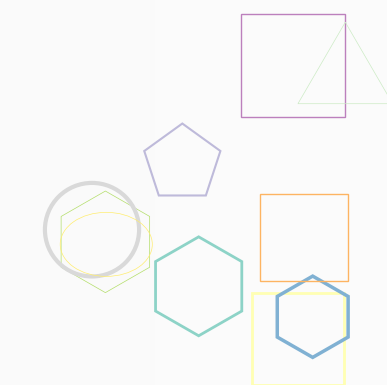[{"shape": "hexagon", "thickness": 2, "radius": 0.64, "center": [0.513, 0.256]}, {"shape": "square", "thickness": 2, "radius": 0.6, "center": [0.769, 0.119]}, {"shape": "pentagon", "thickness": 1.5, "radius": 0.52, "center": [0.471, 0.576]}, {"shape": "hexagon", "thickness": 2.5, "radius": 0.53, "center": [0.807, 0.177]}, {"shape": "square", "thickness": 1, "radius": 0.57, "center": [0.784, 0.383]}, {"shape": "hexagon", "thickness": 0.5, "radius": 0.66, "center": [0.272, 0.372]}, {"shape": "circle", "thickness": 3, "radius": 0.61, "center": [0.237, 0.403]}, {"shape": "square", "thickness": 1, "radius": 0.67, "center": [0.755, 0.829]}, {"shape": "triangle", "thickness": 0.5, "radius": 0.71, "center": [0.891, 0.801]}, {"shape": "oval", "thickness": 0.5, "radius": 0.59, "center": [0.274, 0.365]}]